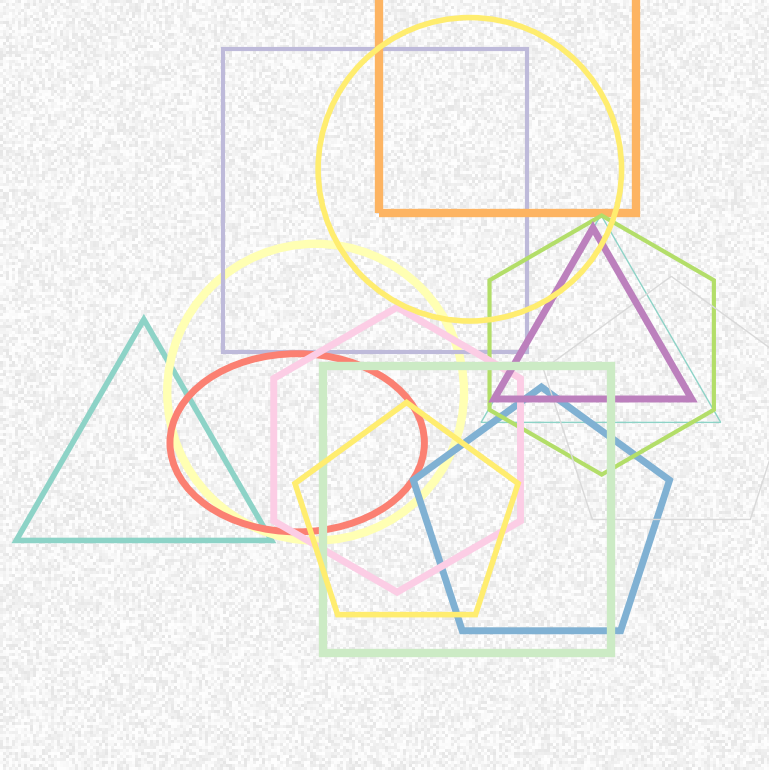[{"shape": "triangle", "thickness": 0.5, "radius": 0.9, "center": [0.78, 0.541]}, {"shape": "triangle", "thickness": 2, "radius": 0.96, "center": [0.187, 0.394]}, {"shape": "circle", "thickness": 3, "radius": 0.96, "center": [0.41, 0.491]}, {"shape": "square", "thickness": 1.5, "radius": 0.99, "center": [0.487, 0.739]}, {"shape": "oval", "thickness": 2.5, "radius": 0.83, "center": [0.386, 0.425]}, {"shape": "pentagon", "thickness": 2.5, "radius": 0.87, "center": [0.703, 0.322]}, {"shape": "square", "thickness": 3, "radius": 0.84, "center": [0.659, 0.89]}, {"shape": "hexagon", "thickness": 1.5, "radius": 0.84, "center": [0.781, 0.552]}, {"shape": "hexagon", "thickness": 2.5, "radius": 0.93, "center": [0.516, 0.416]}, {"shape": "pentagon", "thickness": 0.5, "radius": 0.87, "center": [0.872, 0.467]}, {"shape": "triangle", "thickness": 2.5, "radius": 0.74, "center": [0.77, 0.556]}, {"shape": "square", "thickness": 3, "radius": 0.93, "center": [0.607, 0.338]}, {"shape": "pentagon", "thickness": 2, "radius": 0.76, "center": [0.528, 0.325]}, {"shape": "circle", "thickness": 2, "radius": 0.99, "center": [0.61, 0.78]}]